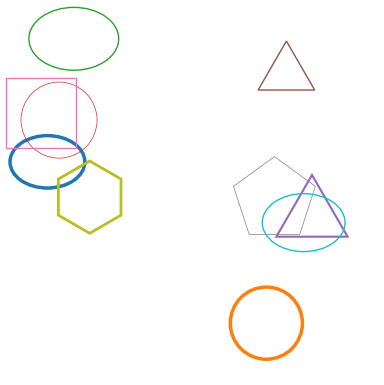[{"shape": "oval", "thickness": 2.5, "radius": 0.49, "center": [0.123, 0.58]}, {"shape": "circle", "thickness": 2.5, "radius": 0.47, "center": [0.692, 0.161]}, {"shape": "oval", "thickness": 1, "radius": 0.58, "center": [0.192, 0.899]}, {"shape": "circle", "thickness": 0.5, "radius": 0.49, "center": [0.153, 0.688]}, {"shape": "triangle", "thickness": 1.5, "radius": 0.53, "center": [0.81, 0.439]}, {"shape": "triangle", "thickness": 1, "radius": 0.42, "center": [0.744, 0.809]}, {"shape": "square", "thickness": 1, "radius": 0.45, "center": [0.106, 0.706]}, {"shape": "pentagon", "thickness": 0.5, "radius": 0.56, "center": [0.713, 0.482]}, {"shape": "hexagon", "thickness": 2, "radius": 0.47, "center": [0.233, 0.488]}, {"shape": "oval", "thickness": 1, "radius": 0.54, "center": [0.789, 0.422]}]